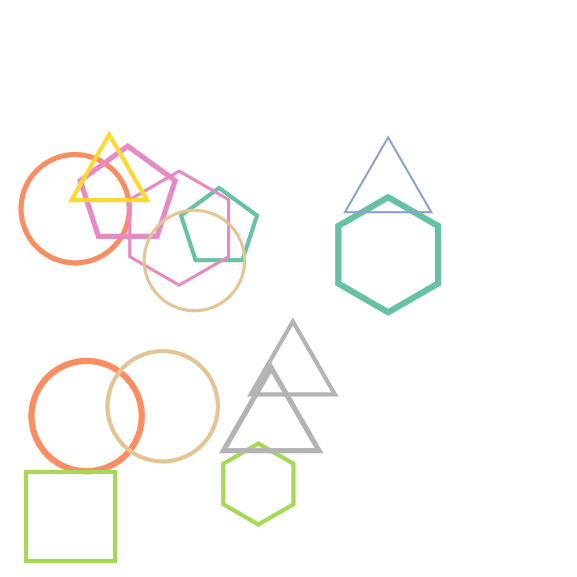[{"shape": "pentagon", "thickness": 2, "radius": 0.35, "center": [0.379, 0.605]}, {"shape": "hexagon", "thickness": 3, "radius": 0.5, "center": [0.672, 0.558]}, {"shape": "circle", "thickness": 2.5, "radius": 0.47, "center": [0.13, 0.638]}, {"shape": "circle", "thickness": 3, "radius": 0.48, "center": [0.15, 0.279]}, {"shape": "triangle", "thickness": 1, "radius": 0.43, "center": [0.672, 0.675]}, {"shape": "hexagon", "thickness": 1.5, "radius": 0.49, "center": [0.31, 0.604]}, {"shape": "pentagon", "thickness": 2.5, "radius": 0.43, "center": [0.221, 0.66]}, {"shape": "hexagon", "thickness": 2, "radius": 0.35, "center": [0.447, 0.161]}, {"shape": "square", "thickness": 2, "radius": 0.39, "center": [0.122, 0.105]}, {"shape": "triangle", "thickness": 2, "radius": 0.38, "center": [0.189, 0.69]}, {"shape": "circle", "thickness": 1.5, "radius": 0.43, "center": [0.337, 0.548]}, {"shape": "circle", "thickness": 2, "radius": 0.48, "center": [0.282, 0.296]}, {"shape": "triangle", "thickness": 2.5, "radius": 0.48, "center": [0.47, 0.266]}, {"shape": "triangle", "thickness": 2, "radius": 0.42, "center": [0.507, 0.358]}]